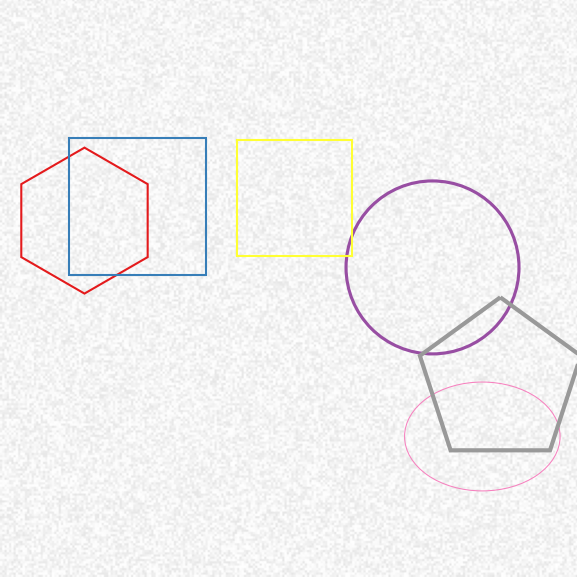[{"shape": "hexagon", "thickness": 1, "radius": 0.63, "center": [0.146, 0.617]}, {"shape": "square", "thickness": 1, "radius": 0.59, "center": [0.238, 0.642]}, {"shape": "circle", "thickness": 1.5, "radius": 0.75, "center": [0.749, 0.536]}, {"shape": "square", "thickness": 1, "radius": 0.5, "center": [0.51, 0.656]}, {"shape": "oval", "thickness": 0.5, "radius": 0.67, "center": [0.835, 0.243]}, {"shape": "pentagon", "thickness": 2, "radius": 0.73, "center": [0.866, 0.338]}]